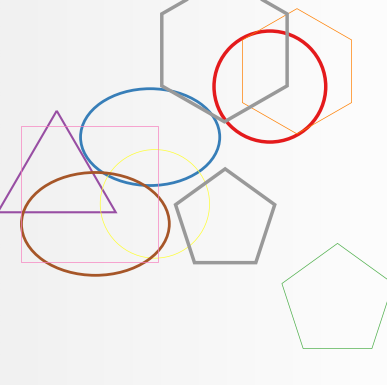[{"shape": "circle", "thickness": 2.5, "radius": 0.72, "center": [0.696, 0.775]}, {"shape": "oval", "thickness": 2, "radius": 0.9, "center": [0.387, 0.644]}, {"shape": "pentagon", "thickness": 0.5, "radius": 0.75, "center": [0.871, 0.217]}, {"shape": "triangle", "thickness": 1.5, "radius": 0.88, "center": [0.146, 0.537]}, {"shape": "hexagon", "thickness": 0.5, "radius": 0.81, "center": [0.766, 0.815]}, {"shape": "circle", "thickness": 0.5, "radius": 0.71, "center": [0.4, 0.47]}, {"shape": "oval", "thickness": 2, "radius": 0.95, "center": [0.246, 0.418]}, {"shape": "square", "thickness": 0.5, "radius": 0.88, "center": [0.231, 0.496]}, {"shape": "pentagon", "thickness": 2.5, "radius": 0.67, "center": [0.581, 0.427]}, {"shape": "hexagon", "thickness": 2.5, "radius": 0.93, "center": [0.579, 0.87]}]